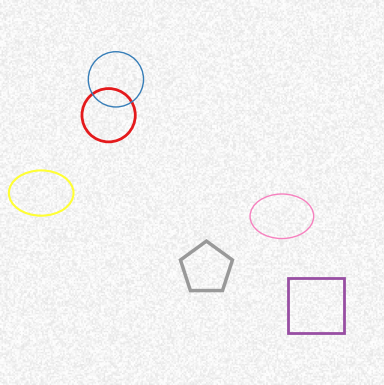[{"shape": "circle", "thickness": 2, "radius": 0.35, "center": [0.282, 0.701]}, {"shape": "circle", "thickness": 1, "radius": 0.36, "center": [0.301, 0.794]}, {"shape": "square", "thickness": 2, "radius": 0.36, "center": [0.821, 0.207]}, {"shape": "oval", "thickness": 1.5, "radius": 0.42, "center": [0.107, 0.499]}, {"shape": "oval", "thickness": 1, "radius": 0.41, "center": [0.732, 0.438]}, {"shape": "pentagon", "thickness": 2.5, "radius": 0.35, "center": [0.536, 0.303]}]